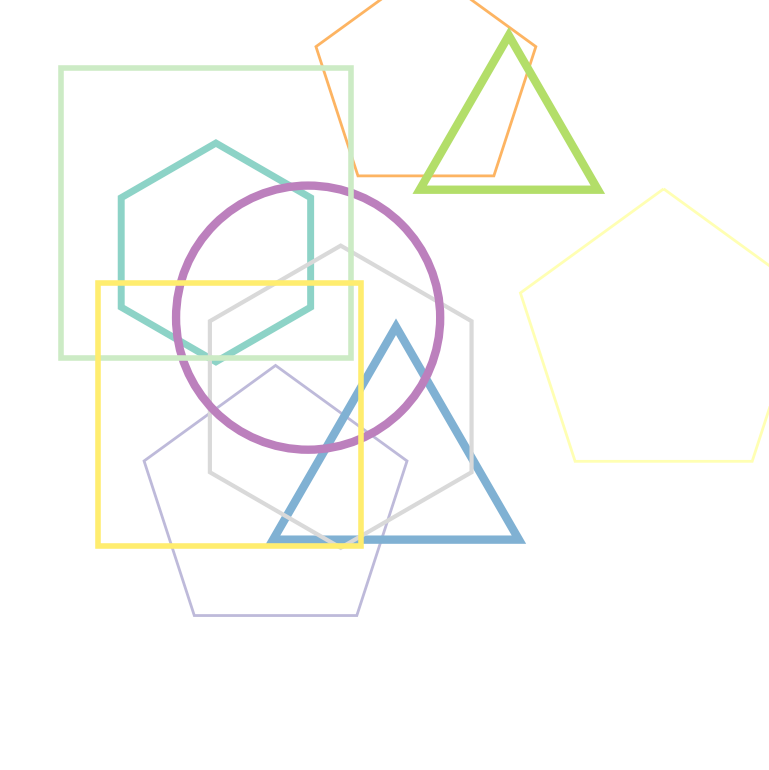[{"shape": "hexagon", "thickness": 2.5, "radius": 0.71, "center": [0.28, 0.672]}, {"shape": "pentagon", "thickness": 1, "radius": 0.98, "center": [0.862, 0.559]}, {"shape": "pentagon", "thickness": 1, "radius": 0.9, "center": [0.358, 0.346]}, {"shape": "triangle", "thickness": 3, "radius": 0.92, "center": [0.514, 0.391]}, {"shape": "pentagon", "thickness": 1, "radius": 0.75, "center": [0.553, 0.893]}, {"shape": "triangle", "thickness": 3, "radius": 0.67, "center": [0.661, 0.82]}, {"shape": "hexagon", "thickness": 1.5, "radius": 0.98, "center": [0.442, 0.485]}, {"shape": "circle", "thickness": 3, "radius": 0.86, "center": [0.4, 0.587]}, {"shape": "square", "thickness": 2, "radius": 0.94, "center": [0.267, 0.723]}, {"shape": "square", "thickness": 2, "radius": 0.85, "center": [0.298, 0.461]}]